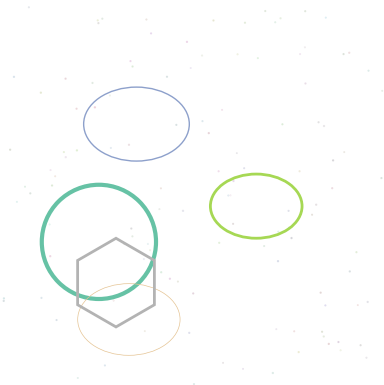[{"shape": "circle", "thickness": 3, "radius": 0.74, "center": [0.257, 0.372]}, {"shape": "oval", "thickness": 1, "radius": 0.69, "center": [0.354, 0.678]}, {"shape": "oval", "thickness": 2, "radius": 0.6, "center": [0.666, 0.465]}, {"shape": "oval", "thickness": 0.5, "radius": 0.66, "center": [0.335, 0.17]}, {"shape": "hexagon", "thickness": 2, "radius": 0.58, "center": [0.301, 0.266]}]